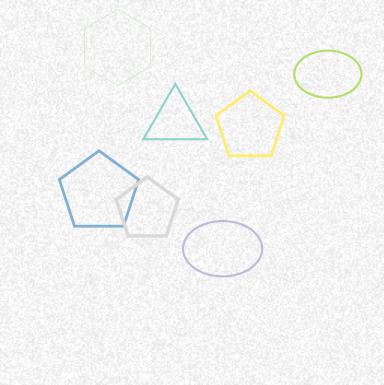[{"shape": "triangle", "thickness": 1.5, "radius": 0.48, "center": [0.455, 0.686]}, {"shape": "oval", "thickness": 1.5, "radius": 0.51, "center": [0.578, 0.354]}, {"shape": "pentagon", "thickness": 2, "radius": 0.54, "center": [0.257, 0.5]}, {"shape": "oval", "thickness": 1.5, "radius": 0.44, "center": [0.852, 0.807]}, {"shape": "pentagon", "thickness": 2.5, "radius": 0.42, "center": [0.382, 0.456]}, {"shape": "hexagon", "thickness": 0.5, "radius": 0.5, "center": [0.306, 0.877]}, {"shape": "pentagon", "thickness": 2, "radius": 0.47, "center": [0.649, 0.671]}]